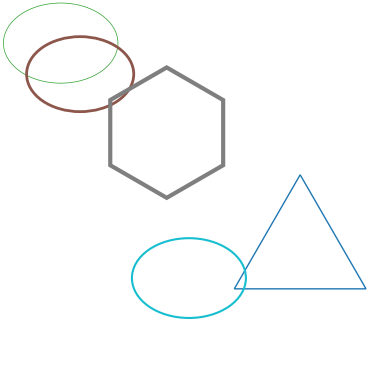[{"shape": "triangle", "thickness": 1, "radius": 0.99, "center": [0.78, 0.349]}, {"shape": "oval", "thickness": 0.5, "radius": 0.74, "center": [0.158, 0.888]}, {"shape": "oval", "thickness": 2, "radius": 0.7, "center": [0.208, 0.807]}, {"shape": "hexagon", "thickness": 3, "radius": 0.85, "center": [0.433, 0.655]}, {"shape": "oval", "thickness": 1.5, "radius": 0.74, "center": [0.491, 0.278]}]